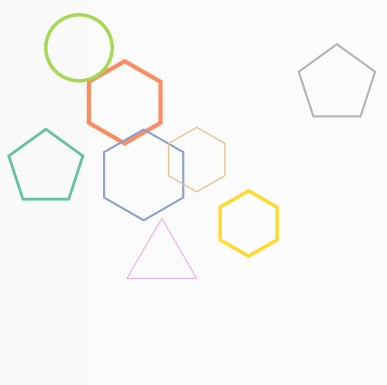[{"shape": "pentagon", "thickness": 2, "radius": 0.5, "center": [0.118, 0.564]}, {"shape": "hexagon", "thickness": 3, "radius": 0.53, "center": [0.322, 0.734]}, {"shape": "hexagon", "thickness": 1.5, "radius": 0.59, "center": [0.371, 0.546]}, {"shape": "triangle", "thickness": 0.5, "radius": 0.52, "center": [0.417, 0.329]}, {"shape": "circle", "thickness": 2.5, "radius": 0.43, "center": [0.204, 0.876]}, {"shape": "hexagon", "thickness": 2.5, "radius": 0.42, "center": [0.642, 0.42]}, {"shape": "hexagon", "thickness": 1, "radius": 0.42, "center": [0.508, 0.586]}, {"shape": "pentagon", "thickness": 1.5, "radius": 0.52, "center": [0.87, 0.782]}]